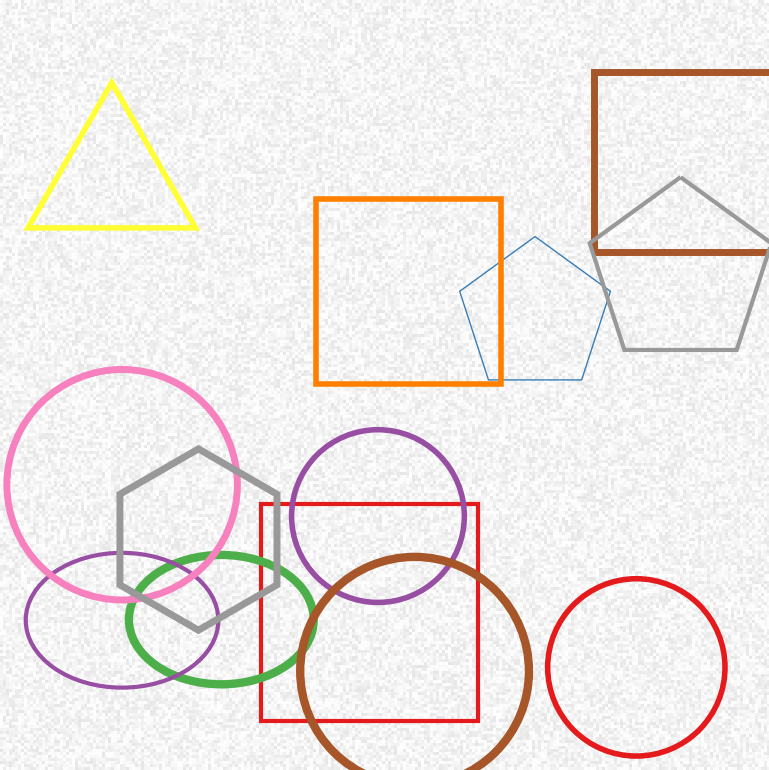[{"shape": "circle", "thickness": 2, "radius": 0.58, "center": [0.826, 0.133]}, {"shape": "square", "thickness": 1.5, "radius": 0.7, "center": [0.479, 0.205]}, {"shape": "pentagon", "thickness": 0.5, "radius": 0.51, "center": [0.695, 0.59]}, {"shape": "oval", "thickness": 3, "radius": 0.6, "center": [0.287, 0.195]}, {"shape": "oval", "thickness": 1.5, "radius": 0.63, "center": [0.158, 0.195]}, {"shape": "circle", "thickness": 2, "radius": 0.56, "center": [0.491, 0.33]}, {"shape": "square", "thickness": 2, "radius": 0.6, "center": [0.53, 0.621]}, {"shape": "triangle", "thickness": 2, "radius": 0.63, "center": [0.145, 0.767]}, {"shape": "circle", "thickness": 3, "radius": 0.74, "center": [0.538, 0.128]}, {"shape": "square", "thickness": 2.5, "radius": 0.59, "center": [0.889, 0.79]}, {"shape": "circle", "thickness": 2.5, "radius": 0.75, "center": [0.159, 0.37]}, {"shape": "hexagon", "thickness": 2.5, "radius": 0.59, "center": [0.258, 0.299]}, {"shape": "pentagon", "thickness": 1.5, "radius": 0.62, "center": [0.884, 0.646]}]